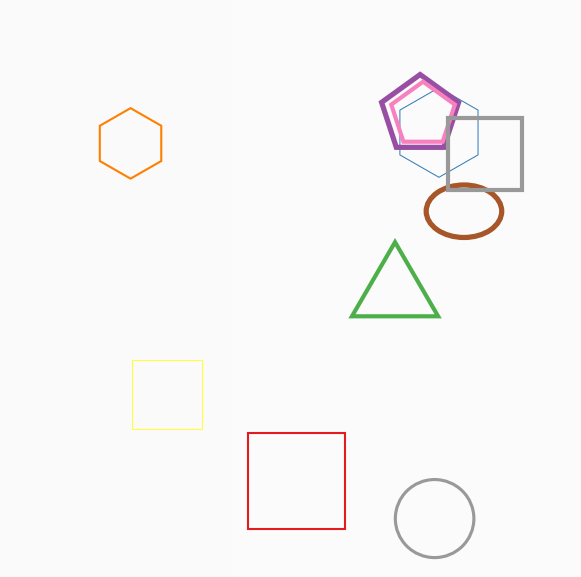[{"shape": "square", "thickness": 1, "radius": 0.42, "center": [0.51, 0.166]}, {"shape": "hexagon", "thickness": 0.5, "radius": 0.39, "center": [0.755, 0.77]}, {"shape": "triangle", "thickness": 2, "radius": 0.43, "center": [0.68, 0.494]}, {"shape": "pentagon", "thickness": 2.5, "radius": 0.35, "center": [0.723, 0.8]}, {"shape": "hexagon", "thickness": 1, "radius": 0.31, "center": [0.225, 0.751]}, {"shape": "square", "thickness": 0.5, "radius": 0.3, "center": [0.287, 0.316]}, {"shape": "oval", "thickness": 2.5, "radius": 0.32, "center": [0.798, 0.633]}, {"shape": "pentagon", "thickness": 2, "radius": 0.29, "center": [0.728, 0.8]}, {"shape": "circle", "thickness": 1.5, "radius": 0.34, "center": [0.748, 0.101]}, {"shape": "square", "thickness": 2, "radius": 0.32, "center": [0.835, 0.732]}]